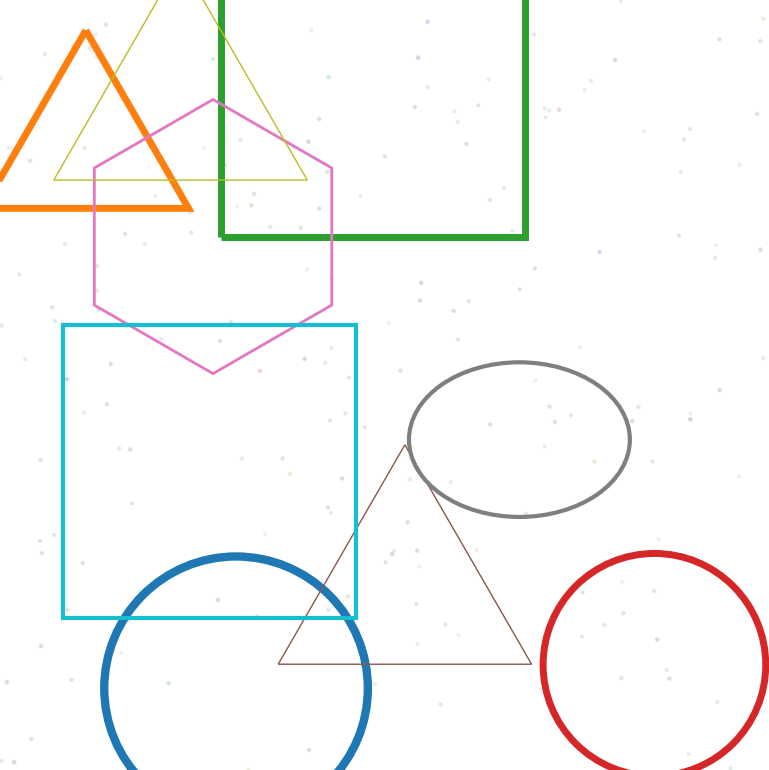[{"shape": "circle", "thickness": 3, "radius": 0.86, "center": [0.307, 0.106]}, {"shape": "triangle", "thickness": 2.5, "radius": 0.77, "center": [0.111, 0.806]}, {"shape": "square", "thickness": 2.5, "radius": 0.99, "center": [0.485, 0.889]}, {"shape": "circle", "thickness": 2.5, "radius": 0.72, "center": [0.85, 0.137]}, {"shape": "triangle", "thickness": 0.5, "radius": 0.95, "center": [0.526, 0.232]}, {"shape": "hexagon", "thickness": 1, "radius": 0.89, "center": [0.277, 0.693]}, {"shape": "oval", "thickness": 1.5, "radius": 0.72, "center": [0.675, 0.429]}, {"shape": "triangle", "thickness": 0.5, "radius": 0.95, "center": [0.234, 0.861]}, {"shape": "square", "thickness": 1.5, "radius": 0.95, "center": [0.273, 0.388]}]